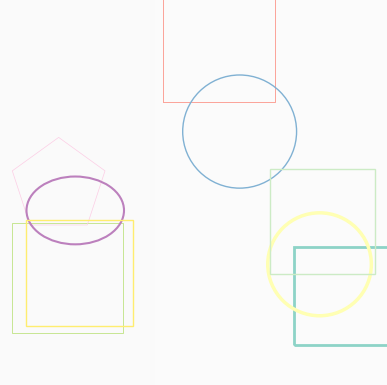[{"shape": "square", "thickness": 2, "radius": 0.64, "center": [0.887, 0.231]}, {"shape": "circle", "thickness": 2.5, "radius": 0.67, "center": [0.825, 0.314]}, {"shape": "square", "thickness": 0.5, "radius": 0.73, "center": [0.566, 0.879]}, {"shape": "circle", "thickness": 1, "radius": 0.73, "center": [0.618, 0.658]}, {"shape": "square", "thickness": 0.5, "radius": 0.71, "center": [0.173, 0.277]}, {"shape": "pentagon", "thickness": 0.5, "radius": 0.63, "center": [0.151, 0.517]}, {"shape": "oval", "thickness": 1.5, "radius": 0.63, "center": [0.194, 0.453]}, {"shape": "square", "thickness": 1, "radius": 0.68, "center": [0.831, 0.424]}, {"shape": "square", "thickness": 1, "radius": 0.69, "center": [0.206, 0.292]}]